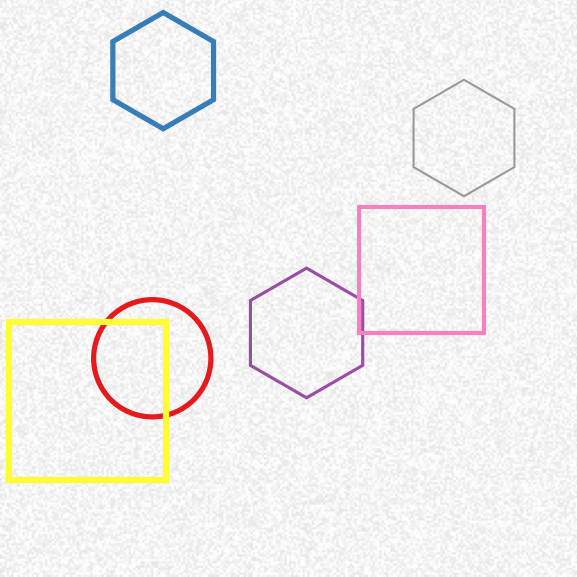[{"shape": "circle", "thickness": 2.5, "radius": 0.51, "center": [0.264, 0.379]}, {"shape": "hexagon", "thickness": 2.5, "radius": 0.5, "center": [0.283, 0.877]}, {"shape": "hexagon", "thickness": 1.5, "radius": 0.56, "center": [0.531, 0.423]}, {"shape": "square", "thickness": 3, "radius": 0.68, "center": [0.151, 0.305]}, {"shape": "square", "thickness": 2, "radius": 0.54, "center": [0.73, 0.532]}, {"shape": "hexagon", "thickness": 1, "radius": 0.5, "center": [0.803, 0.76]}]